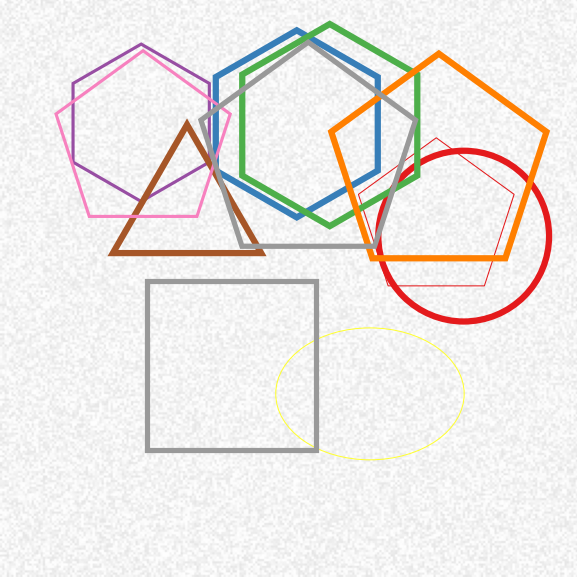[{"shape": "circle", "thickness": 3, "radius": 0.74, "center": [0.803, 0.59]}, {"shape": "pentagon", "thickness": 0.5, "radius": 0.71, "center": [0.755, 0.619]}, {"shape": "hexagon", "thickness": 3, "radius": 0.81, "center": [0.514, 0.785]}, {"shape": "hexagon", "thickness": 3, "radius": 0.88, "center": [0.571, 0.783]}, {"shape": "hexagon", "thickness": 1.5, "radius": 0.68, "center": [0.244, 0.787]}, {"shape": "pentagon", "thickness": 3, "radius": 0.98, "center": [0.76, 0.71]}, {"shape": "oval", "thickness": 0.5, "radius": 0.82, "center": [0.641, 0.317]}, {"shape": "triangle", "thickness": 3, "radius": 0.74, "center": [0.324, 0.635]}, {"shape": "pentagon", "thickness": 1.5, "radius": 0.79, "center": [0.248, 0.753]}, {"shape": "square", "thickness": 2.5, "radius": 0.73, "center": [0.401, 0.367]}, {"shape": "pentagon", "thickness": 2.5, "radius": 0.98, "center": [0.534, 0.731]}]